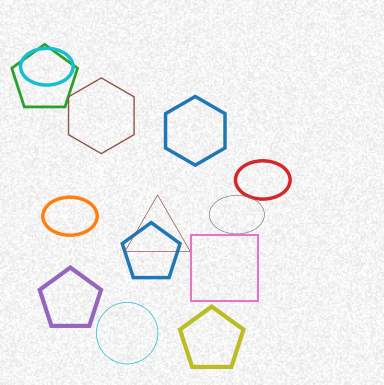[{"shape": "hexagon", "thickness": 2.5, "radius": 0.45, "center": [0.507, 0.66]}, {"shape": "pentagon", "thickness": 2.5, "radius": 0.39, "center": [0.393, 0.343]}, {"shape": "oval", "thickness": 2.5, "radius": 0.35, "center": [0.182, 0.438]}, {"shape": "pentagon", "thickness": 2, "radius": 0.45, "center": [0.116, 0.795]}, {"shape": "oval", "thickness": 2.5, "radius": 0.36, "center": [0.683, 0.533]}, {"shape": "pentagon", "thickness": 3, "radius": 0.42, "center": [0.183, 0.221]}, {"shape": "triangle", "thickness": 0.5, "radius": 0.49, "center": [0.409, 0.396]}, {"shape": "hexagon", "thickness": 1, "radius": 0.49, "center": [0.263, 0.699]}, {"shape": "square", "thickness": 1.5, "radius": 0.43, "center": [0.583, 0.304]}, {"shape": "oval", "thickness": 0.5, "radius": 0.36, "center": [0.615, 0.443]}, {"shape": "pentagon", "thickness": 3, "radius": 0.43, "center": [0.55, 0.117]}, {"shape": "circle", "thickness": 0.5, "radius": 0.4, "center": [0.33, 0.135]}, {"shape": "oval", "thickness": 2.5, "radius": 0.34, "center": [0.122, 0.827]}]